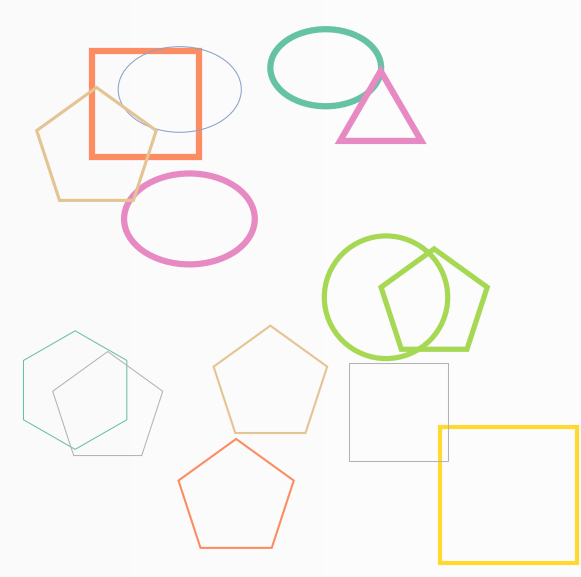[{"shape": "oval", "thickness": 3, "radius": 0.48, "center": [0.56, 0.882]}, {"shape": "hexagon", "thickness": 0.5, "radius": 0.51, "center": [0.129, 0.324]}, {"shape": "pentagon", "thickness": 1, "radius": 0.52, "center": [0.406, 0.135]}, {"shape": "square", "thickness": 3, "radius": 0.46, "center": [0.25, 0.819]}, {"shape": "oval", "thickness": 0.5, "radius": 0.53, "center": [0.309, 0.844]}, {"shape": "triangle", "thickness": 3, "radius": 0.4, "center": [0.655, 0.795]}, {"shape": "oval", "thickness": 3, "radius": 0.56, "center": [0.326, 0.62]}, {"shape": "circle", "thickness": 2.5, "radius": 0.53, "center": [0.664, 0.484]}, {"shape": "pentagon", "thickness": 2.5, "radius": 0.48, "center": [0.747, 0.472]}, {"shape": "square", "thickness": 2, "radius": 0.59, "center": [0.875, 0.143]}, {"shape": "pentagon", "thickness": 1.5, "radius": 0.54, "center": [0.166, 0.74]}, {"shape": "pentagon", "thickness": 1, "radius": 0.51, "center": [0.465, 0.332]}, {"shape": "square", "thickness": 0.5, "radius": 0.43, "center": [0.686, 0.286]}, {"shape": "pentagon", "thickness": 0.5, "radius": 0.5, "center": [0.185, 0.291]}]